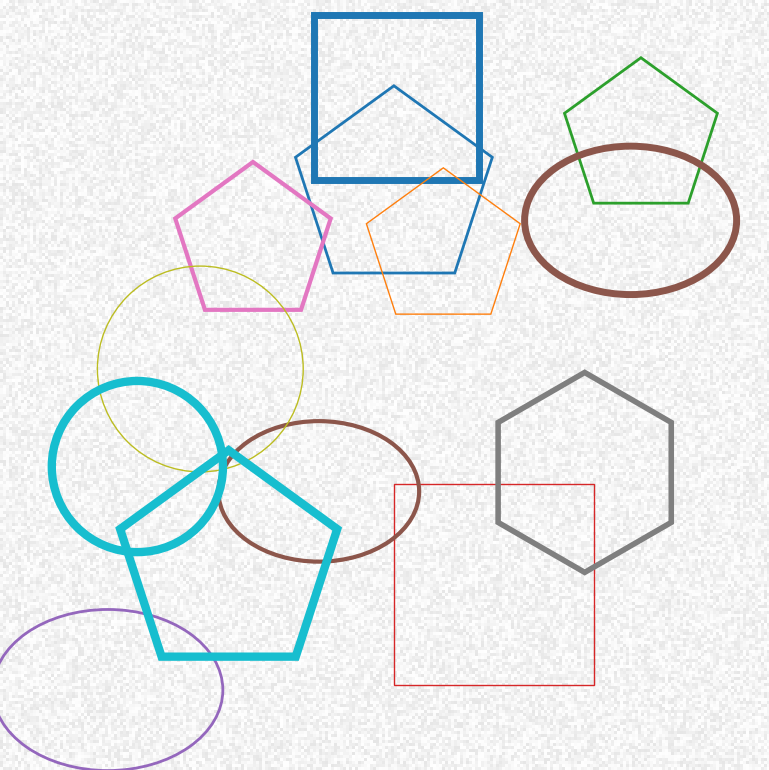[{"shape": "pentagon", "thickness": 1, "radius": 0.67, "center": [0.512, 0.754]}, {"shape": "square", "thickness": 2.5, "radius": 0.54, "center": [0.515, 0.874]}, {"shape": "pentagon", "thickness": 0.5, "radius": 0.53, "center": [0.576, 0.677]}, {"shape": "pentagon", "thickness": 1, "radius": 0.52, "center": [0.832, 0.821]}, {"shape": "square", "thickness": 0.5, "radius": 0.65, "center": [0.641, 0.241]}, {"shape": "oval", "thickness": 1, "radius": 0.75, "center": [0.14, 0.104]}, {"shape": "oval", "thickness": 1.5, "radius": 0.65, "center": [0.414, 0.362]}, {"shape": "oval", "thickness": 2.5, "radius": 0.69, "center": [0.819, 0.714]}, {"shape": "pentagon", "thickness": 1.5, "radius": 0.53, "center": [0.329, 0.683]}, {"shape": "hexagon", "thickness": 2, "radius": 0.65, "center": [0.759, 0.386]}, {"shape": "circle", "thickness": 0.5, "radius": 0.67, "center": [0.26, 0.521]}, {"shape": "circle", "thickness": 3, "radius": 0.56, "center": [0.178, 0.394]}, {"shape": "pentagon", "thickness": 3, "radius": 0.74, "center": [0.297, 0.267]}]